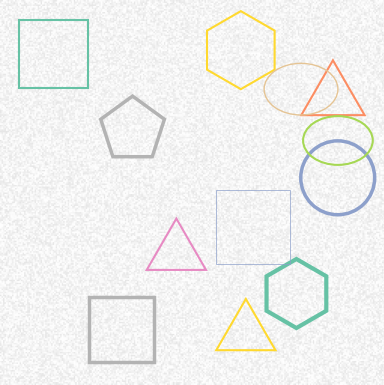[{"shape": "hexagon", "thickness": 3, "radius": 0.45, "center": [0.77, 0.238]}, {"shape": "square", "thickness": 1.5, "radius": 0.45, "center": [0.139, 0.86]}, {"shape": "triangle", "thickness": 1.5, "radius": 0.47, "center": [0.865, 0.748]}, {"shape": "circle", "thickness": 2.5, "radius": 0.48, "center": [0.877, 0.538]}, {"shape": "square", "thickness": 0.5, "radius": 0.48, "center": [0.656, 0.411]}, {"shape": "triangle", "thickness": 1.5, "radius": 0.44, "center": [0.458, 0.343]}, {"shape": "oval", "thickness": 1.5, "radius": 0.45, "center": [0.878, 0.635]}, {"shape": "triangle", "thickness": 1.5, "radius": 0.44, "center": [0.639, 0.135]}, {"shape": "hexagon", "thickness": 1.5, "radius": 0.51, "center": [0.626, 0.87]}, {"shape": "oval", "thickness": 1, "radius": 0.48, "center": [0.782, 0.768]}, {"shape": "pentagon", "thickness": 2.5, "radius": 0.43, "center": [0.344, 0.663]}, {"shape": "square", "thickness": 2.5, "radius": 0.42, "center": [0.316, 0.144]}]